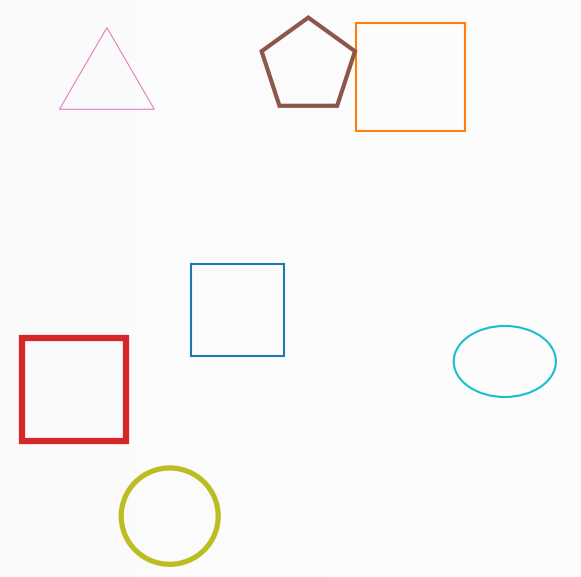[{"shape": "square", "thickness": 1, "radius": 0.4, "center": [0.409, 0.462]}, {"shape": "square", "thickness": 1, "radius": 0.47, "center": [0.706, 0.865]}, {"shape": "square", "thickness": 3, "radius": 0.45, "center": [0.127, 0.324]}, {"shape": "pentagon", "thickness": 2, "radius": 0.42, "center": [0.53, 0.884]}, {"shape": "triangle", "thickness": 0.5, "radius": 0.47, "center": [0.184, 0.857]}, {"shape": "circle", "thickness": 2.5, "radius": 0.42, "center": [0.292, 0.105]}, {"shape": "oval", "thickness": 1, "radius": 0.44, "center": [0.868, 0.373]}]